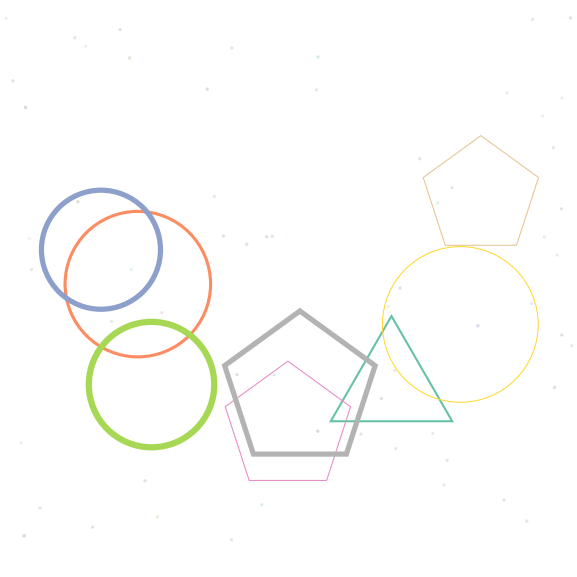[{"shape": "triangle", "thickness": 1, "radius": 0.61, "center": [0.678, 0.33]}, {"shape": "circle", "thickness": 1.5, "radius": 0.63, "center": [0.239, 0.507]}, {"shape": "circle", "thickness": 2.5, "radius": 0.52, "center": [0.175, 0.567]}, {"shape": "pentagon", "thickness": 0.5, "radius": 0.57, "center": [0.499, 0.26]}, {"shape": "circle", "thickness": 3, "radius": 0.54, "center": [0.262, 0.333]}, {"shape": "circle", "thickness": 0.5, "radius": 0.67, "center": [0.797, 0.437]}, {"shape": "pentagon", "thickness": 0.5, "radius": 0.52, "center": [0.833, 0.659]}, {"shape": "pentagon", "thickness": 2.5, "radius": 0.68, "center": [0.519, 0.324]}]